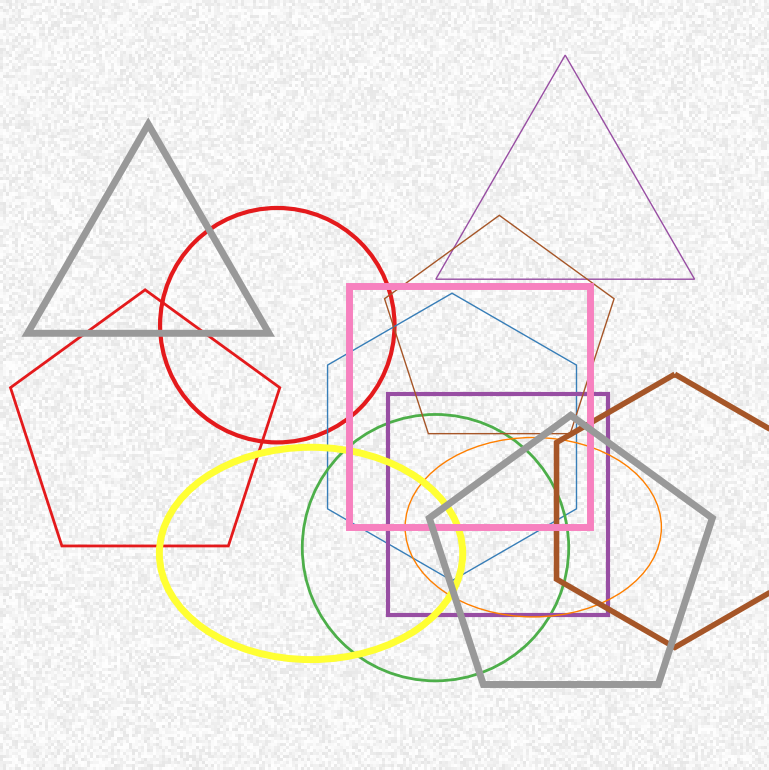[{"shape": "circle", "thickness": 1.5, "radius": 0.76, "center": [0.36, 0.578]}, {"shape": "pentagon", "thickness": 1, "radius": 0.92, "center": [0.188, 0.44]}, {"shape": "hexagon", "thickness": 0.5, "radius": 0.93, "center": [0.587, 0.433]}, {"shape": "circle", "thickness": 1, "radius": 0.86, "center": [0.566, 0.289]}, {"shape": "square", "thickness": 1.5, "radius": 0.71, "center": [0.647, 0.345]}, {"shape": "triangle", "thickness": 0.5, "radius": 0.97, "center": [0.734, 0.734]}, {"shape": "oval", "thickness": 0.5, "radius": 0.83, "center": [0.693, 0.315]}, {"shape": "oval", "thickness": 2.5, "radius": 0.98, "center": [0.404, 0.281]}, {"shape": "hexagon", "thickness": 2, "radius": 0.89, "center": [0.876, 0.337]}, {"shape": "pentagon", "thickness": 0.5, "radius": 0.78, "center": [0.648, 0.564]}, {"shape": "square", "thickness": 2.5, "radius": 0.78, "center": [0.61, 0.472]}, {"shape": "triangle", "thickness": 2.5, "radius": 0.9, "center": [0.193, 0.658]}, {"shape": "pentagon", "thickness": 2.5, "radius": 0.97, "center": [0.741, 0.267]}]